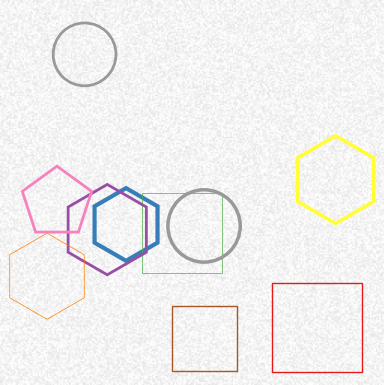[{"shape": "square", "thickness": 1, "radius": 0.58, "center": [0.823, 0.149]}, {"shape": "hexagon", "thickness": 3, "radius": 0.47, "center": [0.327, 0.417]}, {"shape": "square", "thickness": 0.5, "radius": 0.52, "center": [0.472, 0.395]}, {"shape": "hexagon", "thickness": 2, "radius": 0.59, "center": [0.279, 0.404]}, {"shape": "hexagon", "thickness": 0.5, "radius": 0.56, "center": [0.122, 0.282]}, {"shape": "hexagon", "thickness": 2.5, "radius": 0.57, "center": [0.872, 0.533]}, {"shape": "square", "thickness": 1, "radius": 0.42, "center": [0.53, 0.121]}, {"shape": "pentagon", "thickness": 2, "radius": 0.47, "center": [0.148, 0.474]}, {"shape": "circle", "thickness": 2.5, "radius": 0.47, "center": [0.53, 0.413]}, {"shape": "circle", "thickness": 2, "radius": 0.41, "center": [0.22, 0.859]}]